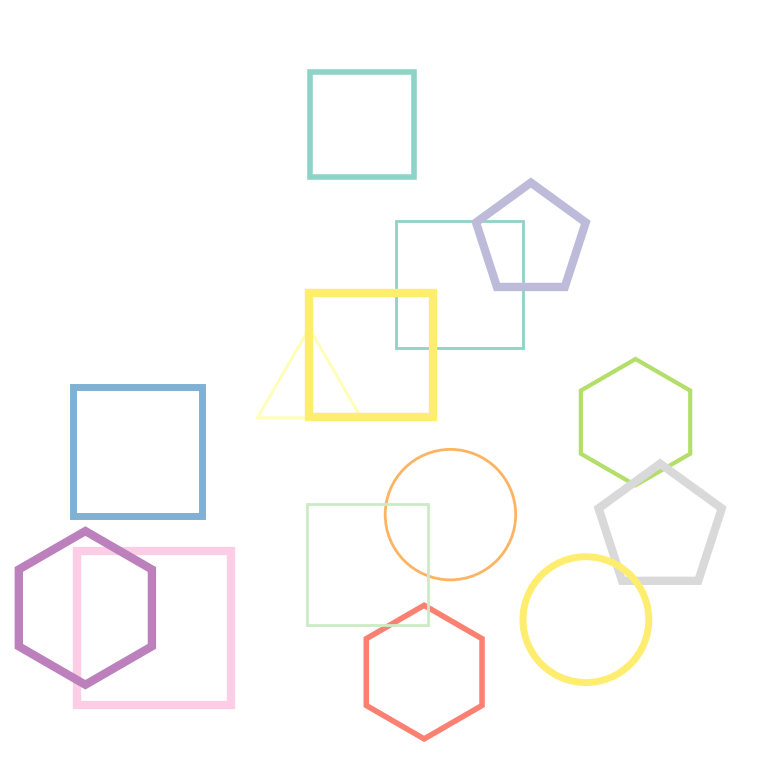[{"shape": "square", "thickness": 1, "radius": 0.41, "center": [0.597, 0.63]}, {"shape": "square", "thickness": 2, "radius": 0.34, "center": [0.47, 0.839]}, {"shape": "triangle", "thickness": 1, "radius": 0.39, "center": [0.402, 0.496]}, {"shape": "pentagon", "thickness": 3, "radius": 0.37, "center": [0.689, 0.688]}, {"shape": "hexagon", "thickness": 2, "radius": 0.43, "center": [0.551, 0.127]}, {"shape": "square", "thickness": 2.5, "radius": 0.42, "center": [0.179, 0.414]}, {"shape": "circle", "thickness": 1, "radius": 0.42, "center": [0.585, 0.332]}, {"shape": "hexagon", "thickness": 1.5, "radius": 0.41, "center": [0.825, 0.452]}, {"shape": "square", "thickness": 3, "radius": 0.5, "center": [0.2, 0.184]}, {"shape": "pentagon", "thickness": 3, "radius": 0.42, "center": [0.857, 0.314]}, {"shape": "hexagon", "thickness": 3, "radius": 0.5, "center": [0.111, 0.211]}, {"shape": "square", "thickness": 1, "radius": 0.39, "center": [0.477, 0.267]}, {"shape": "square", "thickness": 3, "radius": 0.4, "center": [0.482, 0.539]}, {"shape": "circle", "thickness": 2.5, "radius": 0.41, "center": [0.761, 0.195]}]